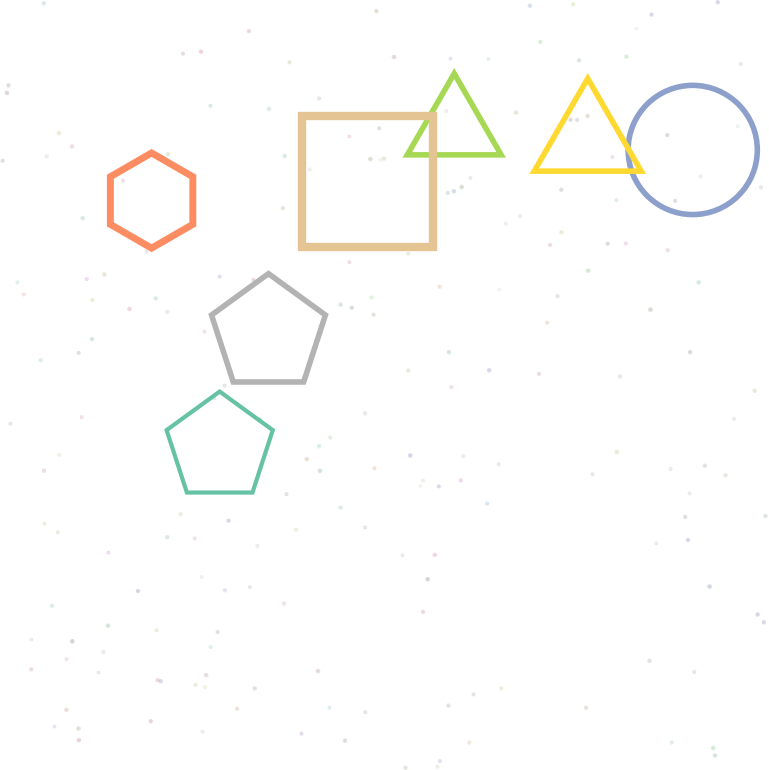[{"shape": "pentagon", "thickness": 1.5, "radius": 0.36, "center": [0.285, 0.419]}, {"shape": "hexagon", "thickness": 2.5, "radius": 0.31, "center": [0.197, 0.74]}, {"shape": "circle", "thickness": 2, "radius": 0.42, "center": [0.9, 0.805]}, {"shape": "triangle", "thickness": 2, "radius": 0.35, "center": [0.59, 0.834]}, {"shape": "triangle", "thickness": 2, "radius": 0.4, "center": [0.763, 0.818]}, {"shape": "square", "thickness": 3, "radius": 0.43, "center": [0.478, 0.764]}, {"shape": "pentagon", "thickness": 2, "radius": 0.39, "center": [0.349, 0.567]}]